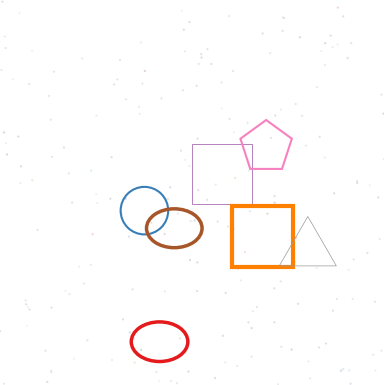[{"shape": "oval", "thickness": 2.5, "radius": 0.37, "center": [0.414, 0.112]}, {"shape": "circle", "thickness": 1.5, "radius": 0.31, "center": [0.375, 0.453]}, {"shape": "square", "thickness": 0.5, "radius": 0.39, "center": [0.577, 0.547]}, {"shape": "square", "thickness": 3, "radius": 0.39, "center": [0.681, 0.386]}, {"shape": "oval", "thickness": 2.5, "radius": 0.36, "center": [0.453, 0.407]}, {"shape": "pentagon", "thickness": 1.5, "radius": 0.35, "center": [0.691, 0.618]}, {"shape": "triangle", "thickness": 0.5, "radius": 0.43, "center": [0.8, 0.352]}]